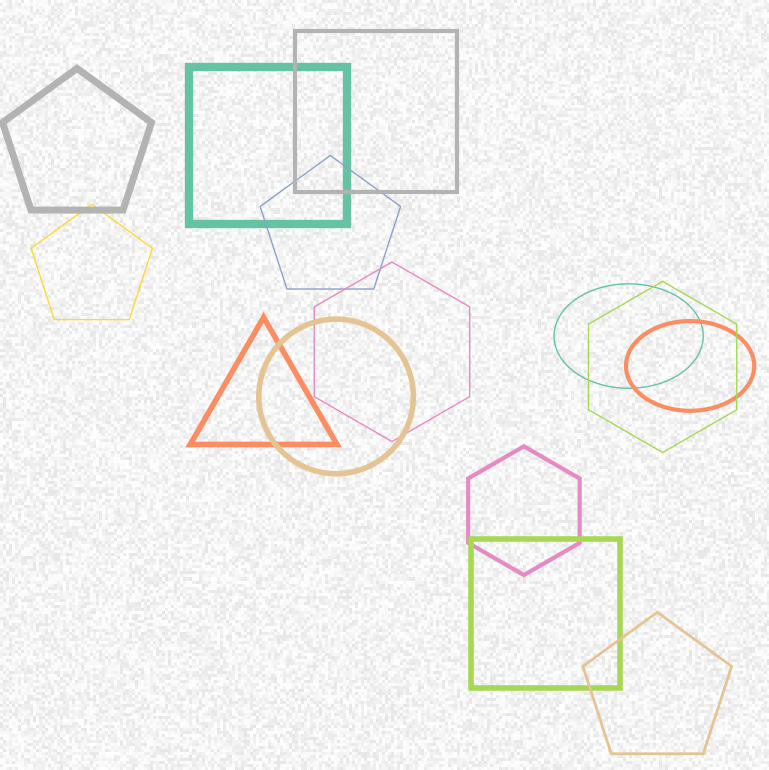[{"shape": "square", "thickness": 3, "radius": 0.51, "center": [0.348, 0.811]}, {"shape": "oval", "thickness": 0.5, "radius": 0.48, "center": [0.816, 0.564]}, {"shape": "oval", "thickness": 1.5, "radius": 0.42, "center": [0.896, 0.525]}, {"shape": "triangle", "thickness": 2, "radius": 0.55, "center": [0.342, 0.478]}, {"shape": "pentagon", "thickness": 0.5, "radius": 0.48, "center": [0.429, 0.702]}, {"shape": "hexagon", "thickness": 1.5, "radius": 0.42, "center": [0.68, 0.337]}, {"shape": "hexagon", "thickness": 0.5, "radius": 0.58, "center": [0.509, 0.543]}, {"shape": "square", "thickness": 2, "radius": 0.48, "center": [0.708, 0.203]}, {"shape": "hexagon", "thickness": 0.5, "radius": 0.56, "center": [0.861, 0.523]}, {"shape": "pentagon", "thickness": 0.5, "radius": 0.41, "center": [0.119, 0.652]}, {"shape": "circle", "thickness": 2, "radius": 0.5, "center": [0.436, 0.485]}, {"shape": "pentagon", "thickness": 1, "radius": 0.51, "center": [0.854, 0.103]}, {"shape": "square", "thickness": 1.5, "radius": 0.52, "center": [0.488, 0.855]}, {"shape": "pentagon", "thickness": 2.5, "radius": 0.51, "center": [0.1, 0.809]}]